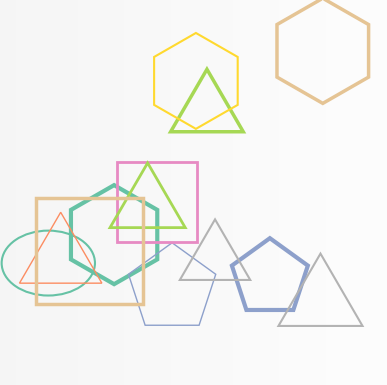[{"shape": "oval", "thickness": 1.5, "radius": 0.6, "center": [0.125, 0.317]}, {"shape": "hexagon", "thickness": 3, "radius": 0.64, "center": [0.294, 0.391]}, {"shape": "triangle", "thickness": 1, "radius": 0.61, "center": [0.157, 0.326]}, {"shape": "pentagon", "thickness": 1, "radius": 0.59, "center": [0.444, 0.251]}, {"shape": "pentagon", "thickness": 3, "radius": 0.52, "center": [0.696, 0.278]}, {"shape": "square", "thickness": 2, "radius": 0.52, "center": [0.405, 0.475]}, {"shape": "triangle", "thickness": 2, "radius": 0.56, "center": [0.381, 0.465]}, {"shape": "triangle", "thickness": 2.5, "radius": 0.54, "center": [0.534, 0.712]}, {"shape": "hexagon", "thickness": 1.5, "radius": 0.62, "center": [0.506, 0.79]}, {"shape": "square", "thickness": 2.5, "radius": 0.69, "center": [0.23, 0.348]}, {"shape": "hexagon", "thickness": 2.5, "radius": 0.68, "center": [0.833, 0.868]}, {"shape": "triangle", "thickness": 1.5, "radius": 0.63, "center": [0.827, 0.216]}, {"shape": "triangle", "thickness": 1.5, "radius": 0.52, "center": [0.555, 0.325]}]